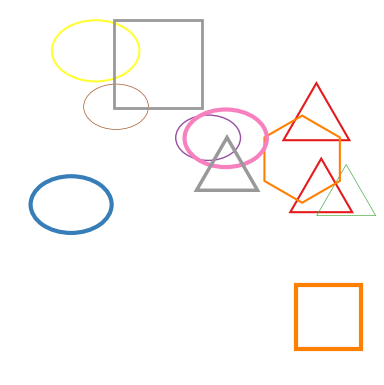[{"shape": "triangle", "thickness": 1.5, "radius": 0.46, "center": [0.834, 0.495]}, {"shape": "triangle", "thickness": 1.5, "radius": 0.49, "center": [0.822, 0.685]}, {"shape": "oval", "thickness": 3, "radius": 0.53, "center": [0.185, 0.469]}, {"shape": "triangle", "thickness": 0.5, "radius": 0.44, "center": [0.899, 0.484]}, {"shape": "oval", "thickness": 1, "radius": 0.42, "center": [0.541, 0.642]}, {"shape": "hexagon", "thickness": 1.5, "radius": 0.57, "center": [0.785, 0.587]}, {"shape": "square", "thickness": 3, "radius": 0.42, "center": [0.853, 0.177]}, {"shape": "oval", "thickness": 1.5, "radius": 0.57, "center": [0.248, 0.868]}, {"shape": "oval", "thickness": 0.5, "radius": 0.42, "center": [0.301, 0.723]}, {"shape": "oval", "thickness": 3, "radius": 0.53, "center": [0.586, 0.641]}, {"shape": "square", "thickness": 2, "radius": 0.57, "center": [0.41, 0.833]}, {"shape": "triangle", "thickness": 2.5, "radius": 0.46, "center": [0.59, 0.552]}]